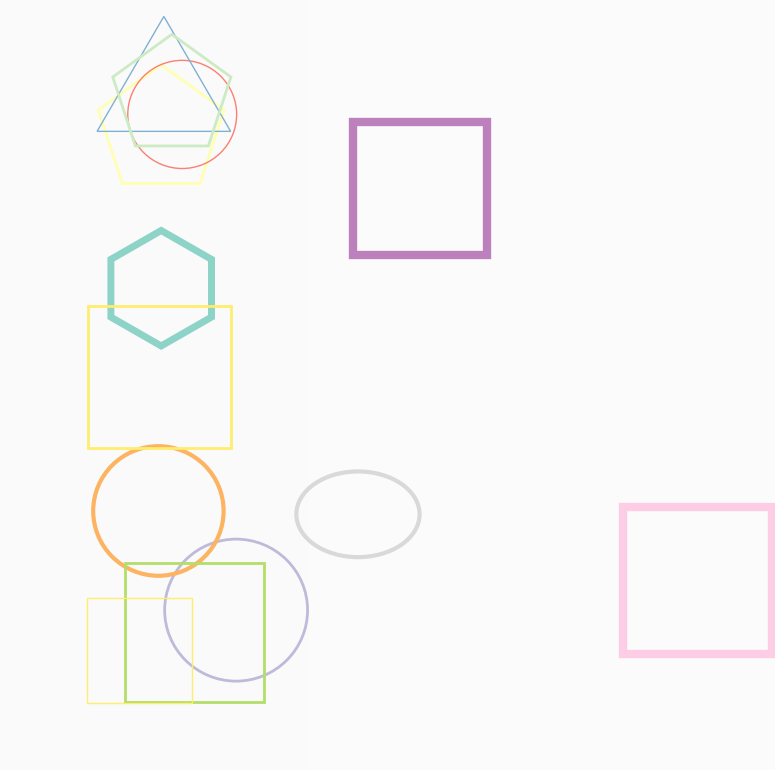[{"shape": "hexagon", "thickness": 2.5, "radius": 0.37, "center": [0.208, 0.626]}, {"shape": "pentagon", "thickness": 1, "radius": 0.43, "center": [0.208, 0.831]}, {"shape": "circle", "thickness": 1, "radius": 0.46, "center": [0.305, 0.208]}, {"shape": "circle", "thickness": 0.5, "radius": 0.35, "center": [0.235, 0.851]}, {"shape": "triangle", "thickness": 0.5, "radius": 0.5, "center": [0.211, 0.879]}, {"shape": "circle", "thickness": 1.5, "radius": 0.42, "center": [0.204, 0.336]}, {"shape": "square", "thickness": 1, "radius": 0.45, "center": [0.251, 0.178]}, {"shape": "square", "thickness": 3, "radius": 0.48, "center": [0.9, 0.246]}, {"shape": "oval", "thickness": 1.5, "radius": 0.4, "center": [0.462, 0.332]}, {"shape": "square", "thickness": 3, "radius": 0.43, "center": [0.542, 0.755]}, {"shape": "pentagon", "thickness": 1, "radius": 0.4, "center": [0.222, 0.875]}, {"shape": "square", "thickness": 1, "radius": 0.46, "center": [0.206, 0.511]}, {"shape": "square", "thickness": 0.5, "radius": 0.34, "center": [0.18, 0.155]}]